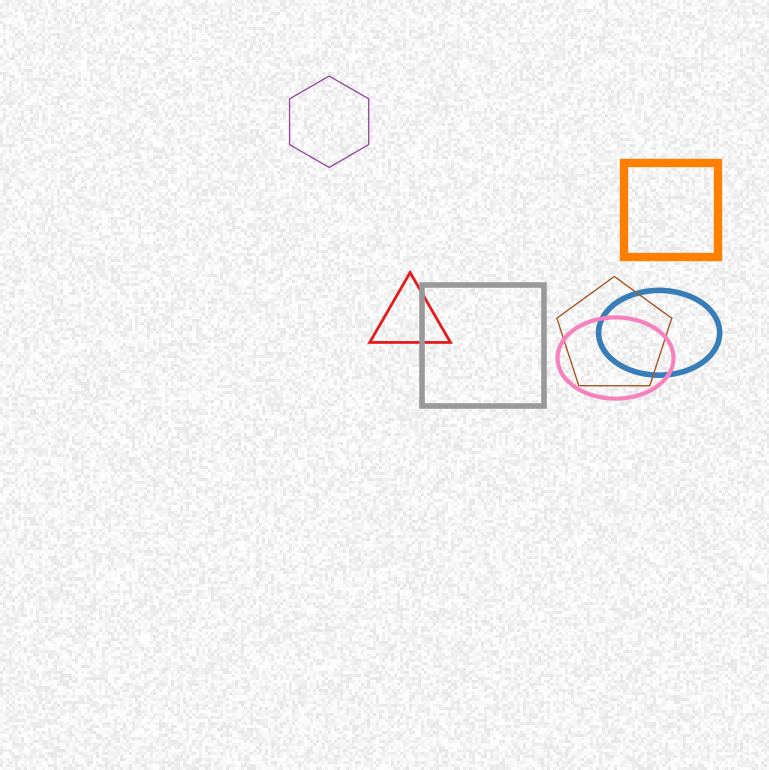[{"shape": "triangle", "thickness": 1, "radius": 0.3, "center": [0.533, 0.586]}, {"shape": "oval", "thickness": 2, "radius": 0.39, "center": [0.856, 0.568]}, {"shape": "hexagon", "thickness": 0.5, "radius": 0.3, "center": [0.427, 0.842]}, {"shape": "square", "thickness": 3, "radius": 0.31, "center": [0.872, 0.727]}, {"shape": "pentagon", "thickness": 0.5, "radius": 0.39, "center": [0.798, 0.563]}, {"shape": "oval", "thickness": 1.5, "radius": 0.38, "center": [0.799, 0.535]}, {"shape": "square", "thickness": 2, "radius": 0.4, "center": [0.628, 0.551]}]